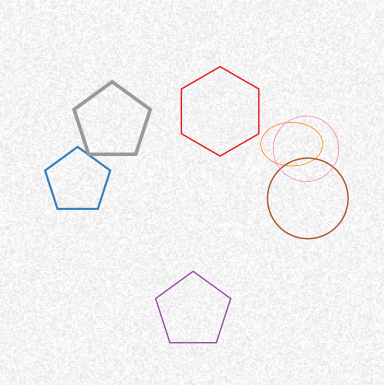[{"shape": "hexagon", "thickness": 1, "radius": 0.58, "center": [0.572, 0.711]}, {"shape": "pentagon", "thickness": 1.5, "radius": 0.45, "center": [0.202, 0.53]}, {"shape": "pentagon", "thickness": 1, "radius": 0.51, "center": [0.502, 0.193]}, {"shape": "oval", "thickness": 0.5, "radius": 0.4, "center": [0.758, 0.625]}, {"shape": "circle", "thickness": 1, "radius": 0.52, "center": [0.799, 0.485]}, {"shape": "circle", "thickness": 0.5, "radius": 0.43, "center": [0.795, 0.614]}, {"shape": "pentagon", "thickness": 2.5, "radius": 0.52, "center": [0.291, 0.683]}]